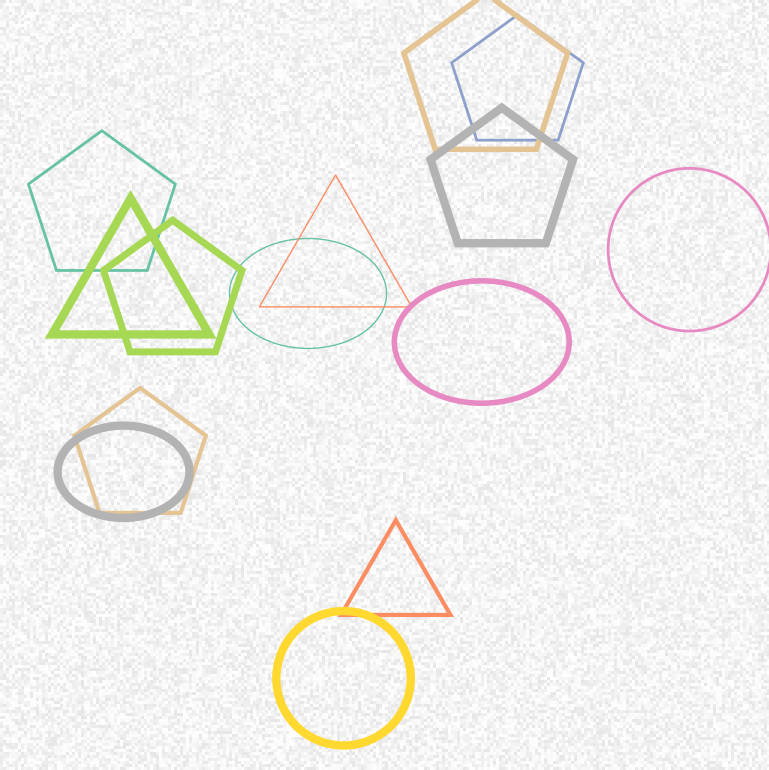[{"shape": "pentagon", "thickness": 1, "radius": 0.5, "center": [0.132, 0.73]}, {"shape": "oval", "thickness": 0.5, "radius": 0.51, "center": [0.4, 0.619]}, {"shape": "triangle", "thickness": 1.5, "radius": 0.41, "center": [0.514, 0.242]}, {"shape": "triangle", "thickness": 0.5, "radius": 0.57, "center": [0.436, 0.659]}, {"shape": "pentagon", "thickness": 1, "radius": 0.45, "center": [0.672, 0.891]}, {"shape": "oval", "thickness": 2, "radius": 0.57, "center": [0.626, 0.556]}, {"shape": "circle", "thickness": 1, "radius": 0.53, "center": [0.895, 0.676]}, {"shape": "triangle", "thickness": 3, "radius": 0.59, "center": [0.17, 0.625]}, {"shape": "pentagon", "thickness": 2.5, "radius": 0.47, "center": [0.224, 0.619]}, {"shape": "circle", "thickness": 3, "radius": 0.44, "center": [0.446, 0.119]}, {"shape": "pentagon", "thickness": 2, "radius": 0.56, "center": [0.631, 0.897]}, {"shape": "pentagon", "thickness": 1.5, "radius": 0.45, "center": [0.182, 0.407]}, {"shape": "oval", "thickness": 3, "radius": 0.43, "center": [0.16, 0.387]}, {"shape": "pentagon", "thickness": 3, "radius": 0.49, "center": [0.652, 0.763]}]